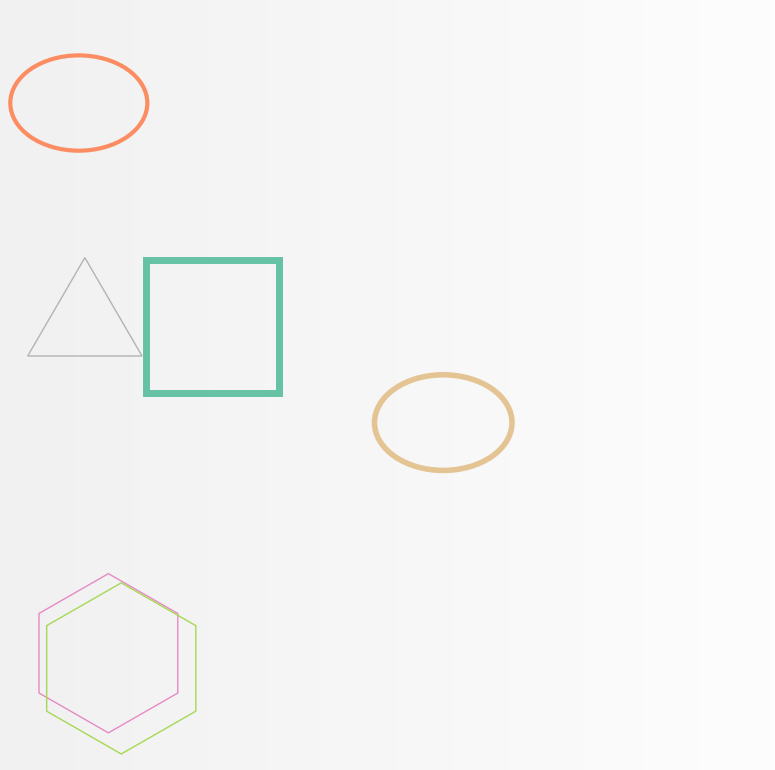[{"shape": "square", "thickness": 2.5, "radius": 0.43, "center": [0.274, 0.576]}, {"shape": "oval", "thickness": 1.5, "radius": 0.44, "center": [0.102, 0.866]}, {"shape": "hexagon", "thickness": 0.5, "radius": 0.52, "center": [0.14, 0.152]}, {"shape": "hexagon", "thickness": 0.5, "radius": 0.56, "center": [0.156, 0.132]}, {"shape": "oval", "thickness": 2, "radius": 0.44, "center": [0.572, 0.451]}, {"shape": "triangle", "thickness": 0.5, "radius": 0.43, "center": [0.109, 0.58]}]